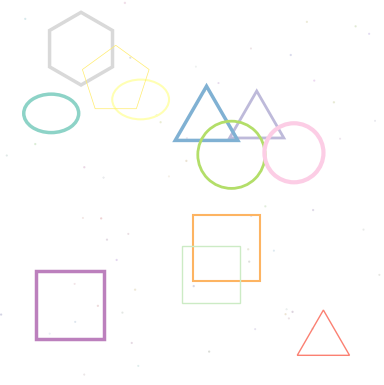[{"shape": "oval", "thickness": 2.5, "radius": 0.36, "center": [0.133, 0.706]}, {"shape": "oval", "thickness": 1.5, "radius": 0.37, "center": [0.365, 0.742]}, {"shape": "triangle", "thickness": 2, "radius": 0.41, "center": [0.667, 0.682]}, {"shape": "triangle", "thickness": 1, "radius": 0.39, "center": [0.84, 0.116]}, {"shape": "triangle", "thickness": 2.5, "radius": 0.47, "center": [0.536, 0.682]}, {"shape": "square", "thickness": 1.5, "radius": 0.43, "center": [0.589, 0.356]}, {"shape": "circle", "thickness": 2, "radius": 0.44, "center": [0.601, 0.598]}, {"shape": "circle", "thickness": 3, "radius": 0.38, "center": [0.763, 0.603]}, {"shape": "hexagon", "thickness": 2.5, "radius": 0.47, "center": [0.21, 0.874]}, {"shape": "square", "thickness": 2.5, "radius": 0.45, "center": [0.182, 0.208]}, {"shape": "square", "thickness": 1, "radius": 0.37, "center": [0.547, 0.287]}, {"shape": "pentagon", "thickness": 0.5, "radius": 0.46, "center": [0.301, 0.791]}]